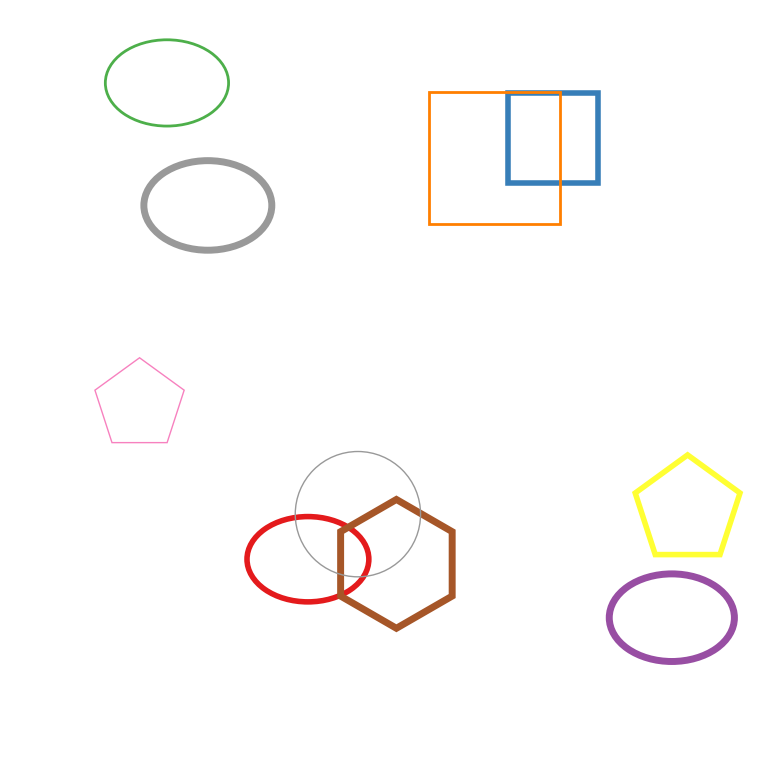[{"shape": "oval", "thickness": 2, "radius": 0.4, "center": [0.4, 0.274]}, {"shape": "square", "thickness": 2, "radius": 0.29, "center": [0.718, 0.821]}, {"shape": "oval", "thickness": 1, "radius": 0.4, "center": [0.217, 0.892]}, {"shape": "oval", "thickness": 2.5, "radius": 0.41, "center": [0.873, 0.198]}, {"shape": "square", "thickness": 1, "radius": 0.43, "center": [0.642, 0.795]}, {"shape": "pentagon", "thickness": 2, "radius": 0.36, "center": [0.893, 0.338]}, {"shape": "hexagon", "thickness": 2.5, "radius": 0.42, "center": [0.515, 0.268]}, {"shape": "pentagon", "thickness": 0.5, "radius": 0.3, "center": [0.181, 0.474]}, {"shape": "circle", "thickness": 0.5, "radius": 0.41, "center": [0.465, 0.332]}, {"shape": "oval", "thickness": 2.5, "radius": 0.42, "center": [0.27, 0.733]}]